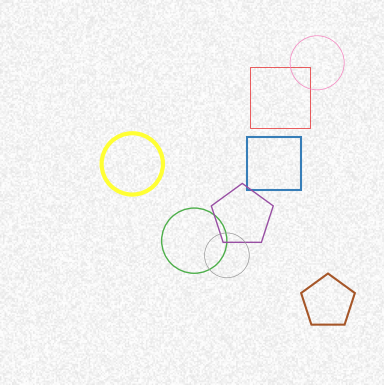[{"shape": "square", "thickness": 0.5, "radius": 0.39, "center": [0.727, 0.747]}, {"shape": "square", "thickness": 1.5, "radius": 0.35, "center": [0.711, 0.575]}, {"shape": "circle", "thickness": 1, "radius": 0.42, "center": [0.505, 0.375]}, {"shape": "pentagon", "thickness": 1, "radius": 0.42, "center": [0.629, 0.439]}, {"shape": "circle", "thickness": 3, "radius": 0.4, "center": [0.344, 0.574]}, {"shape": "pentagon", "thickness": 1.5, "radius": 0.37, "center": [0.852, 0.216]}, {"shape": "circle", "thickness": 0.5, "radius": 0.35, "center": [0.824, 0.837]}, {"shape": "circle", "thickness": 0.5, "radius": 0.29, "center": [0.589, 0.337]}]